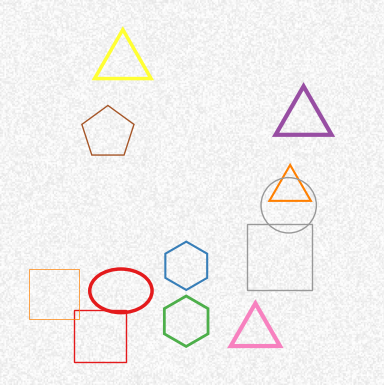[{"shape": "oval", "thickness": 2.5, "radius": 0.4, "center": [0.314, 0.245]}, {"shape": "square", "thickness": 1, "radius": 0.33, "center": [0.26, 0.128]}, {"shape": "hexagon", "thickness": 1.5, "radius": 0.31, "center": [0.484, 0.31]}, {"shape": "hexagon", "thickness": 2, "radius": 0.33, "center": [0.484, 0.166]}, {"shape": "triangle", "thickness": 3, "radius": 0.42, "center": [0.788, 0.692]}, {"shape": "triangle", "thickness": 1.5, "radius": 0.31, "center": [0.754, 0.509]}, {"shape": "square", "thickness": 0.5, "radius": 0.32, "center": [0.14, 0.237]}, {"shape": "triangle", "thickness": 2.5, "radius": 0.42, "center": [0.319, 0.838]}, {"shape": "pentagon", "thickness": 1, "radius": 0.36, "center": [0.28, 0.655]}, {"shape": "triangle", "thickness": 3, "radius": 0.37, "center": [0.663, 0.138]}, {"shape": "circle", "thickness": 1, "radius": 0.36, "center": [0.75, 0.467]}, {"shape": "square", "thickness": 1, "radius": 0.43, "center": [0.726, 0.332]}]